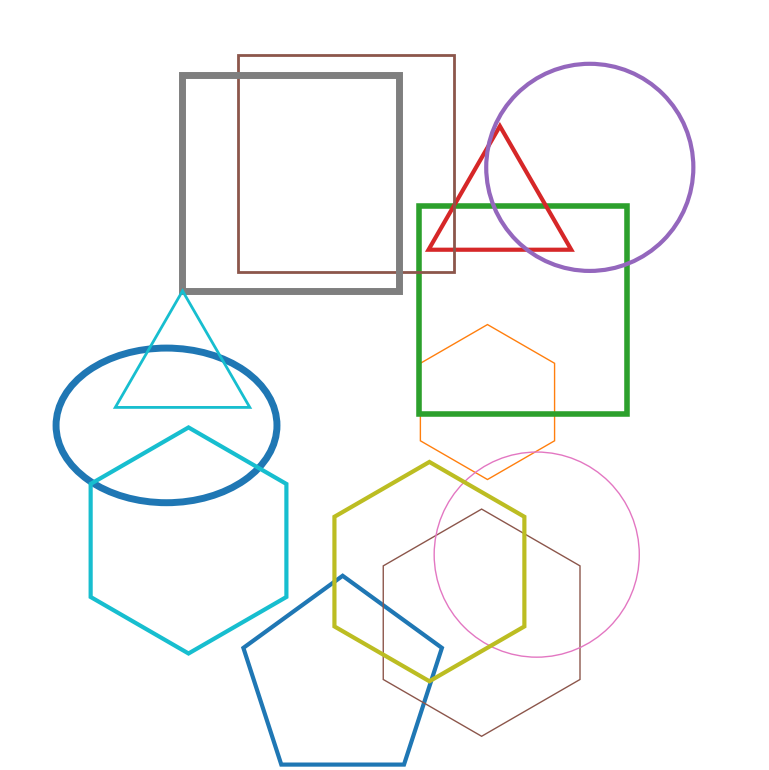[{"shape": "pentagon", "thickness": 1.5, "radius": 0.68, "center": [0.445, 0.117]}, {"shape": "oval", "thickness": 2.5, "radius": 0.72, "center": [0.216, 0.448]}, {"shape": "hexagon", "thickness": 0.5, "radius": 0.5, "center": [0.633, 0.478]}, {"shape": "square", "thickness": 2, "radius": 0.68, "center": [0.679, 0.597]}, {"shape": "triangle", "thickness": 1.5, "radius": 0.54, "center": [0.649, 0.729]}, {"shape": "circle", "thickness": 1.5, "radius": 0.67, "center": [0.766, 0.783]}, {"shape": "hexagon", "thickness": 0.5, "radius": 0.74, "center": [0.625, 0.191]}, {"shape": "square", "thickness": 1, "radius": 0.7, "center": [0.449, 0.788]}, {"shape": "circle", "thickness": 0.5, "radius": 0.67, "center": [0.697, 0.28]}, {"shape": "square", "thickness": 2.5, "radius": 0.7, "center": [0.377, 0.762]}, {"shape": "hexagon", "thickness": 1.5, "radius": 0.71, "center": [0.558, 0.258]}, {"shape": "triangle", "thickness": 1, "radius": 0.5, "center": [0.237, 0.521]}, {"shape": "hexagon", "thickness": 1.5, "radius": 0.73, "center": [0.245, 0.298]}]